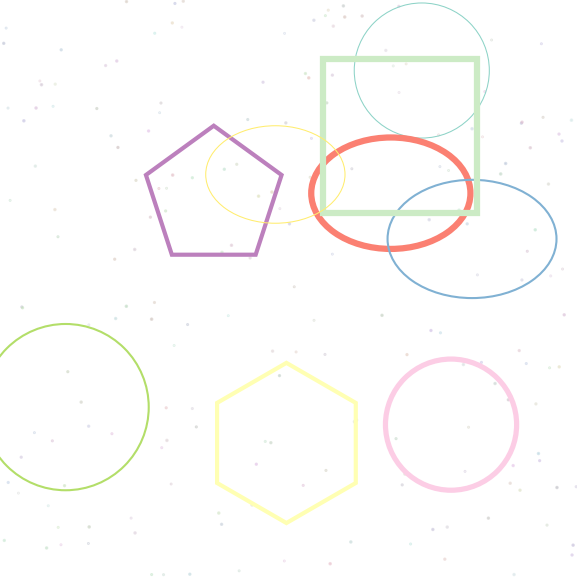[{"shape": "circle", "thickness": 0.5, "radius": 0.58, "center": [0.73, 0.877]}, {"shape": "hexagon", "thickness": 2, "radius": 0.69, "center": [0.496, 0.232]}, {"shape": "oval", "thickness": 3, "radius": 0.69, "center": [0.677, 0.665]}, {"shape": "oval", "thickness": 1, "radius": 0.73, "center": [0.817, 0.585]}, {"shape": "circle", "thickness": 1, "radius": 0.72, "center": [0.114, 0.294]}, {"shape": "circle", "thickness": 2.5, "radius": 0.57, "center": [0.781, 0.264]}, {"shape": "pentagon", "thickness": 2, "radius": 0.62, "center": [0.37, 0.658]}, {"shape": "square", "thickness": 3, "radius": 0.67, "center": [0.693, 0.763]}, {"shape": "oval", "thickness": 0.5, "radius": 0.6, "center": [0.477, 0.697]}]